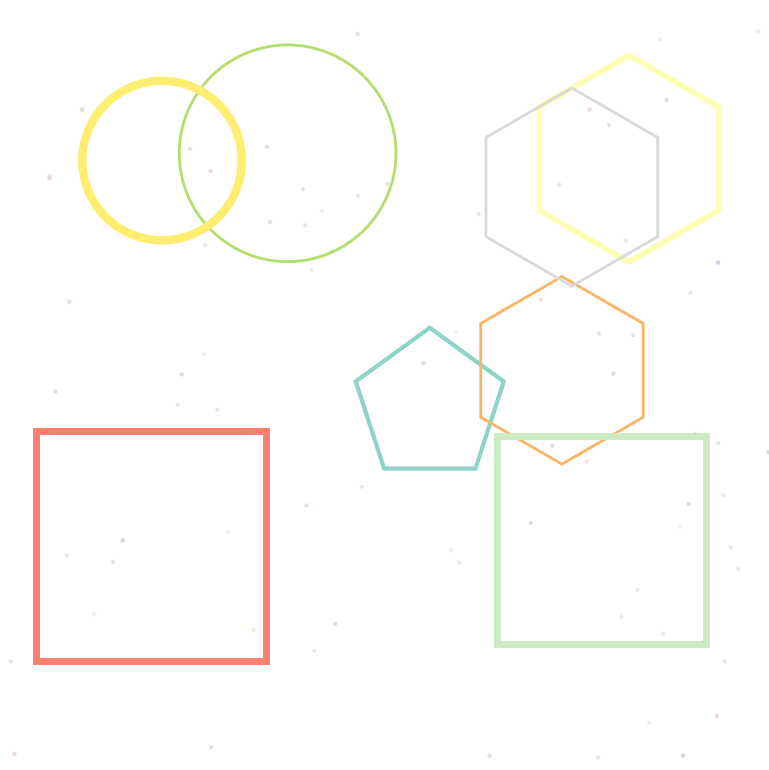[{"shape": "pentagon", "thickness": 1.5, "radius": 0.51, "center": [0.558, 0.473]}, {"shape": "hexagon", "thickness": 2, "radius": 0.67, "center": [0.817, 0.794]}, {"shape": "square", "thickness": 2.5, "radius": 0.75, "center": [0.196, 0.291]}, {"shape": "hexagon", "thickness": 1, "radius": 0.61, "center": [0.73, 0.519]}, {"shape": "circle", "thickness": 1, "radius": 0.7, "center": [0.374, 0.801]}, {"shape": "hexagon", "thickness": 1, "radius": 0.64, "center": [0.743, 0.757]}, {"shape": "square", "thickness": 2.5, "radius": 0.68, "center": [0.781, 0.299]}, {"shape": "circle", "thickness": 3, "radius": 0.52, "center": [0.21, 0.791]}]